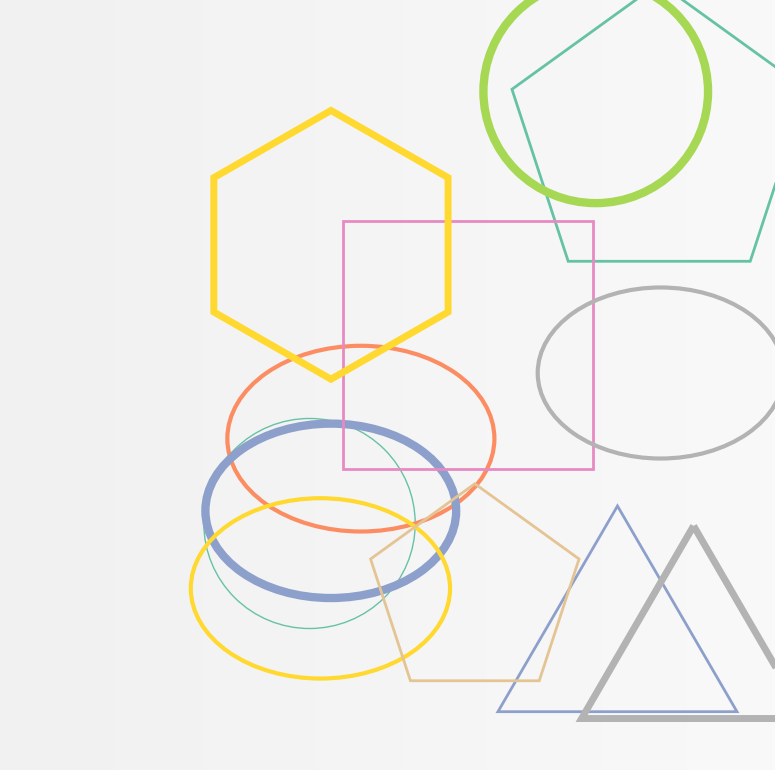[{"shape": "pentagon", "thickness": 1, "radius": 1.0, "center": [0.851, 0.822]}, {"shape": "circle", "thickness": 0.5, "radius": 0.68, "center": [0.399, 0.32]}, {"shape": "oval", "thickness": 1.5, "radius": 0.86, "center": [0.466, 0.43]}, {"shape": "triangle", "thickness": 1, "radius": 0.89, "center": [0.797, 0.165]}, {"shape": "oval", "thickness": 3, "radius": 0.81, "center": [0.427, 0.337]}, {"shape": "square", "thickness": 1, "radius": 0.81, "center": [0.604, 0.552]}, {"shape": "circle", "thickness": 3, "radius": 0.72, "center": [0.769, 0.881]}, {"shape": "oval", "thickness": 1.5, "radius": 0.84, "center": [0.413, 0.236]}, {"shape": "hexagon", "thickness": 2.5, "radius": 0.87, "center": [0.427, 0.682]}, {"shape": "pentagon", "thickness": 1, "radius": 0.71, "center": [0.613, 0.23]}, {"shape": "oval", "thickness": 1.5, "radius": 0.79, "center": [0.852, 0.516]}, {"shape": "triangle", "thickness": 2.5, "radius": 0.83, "center": [0.895, 0.15]}]